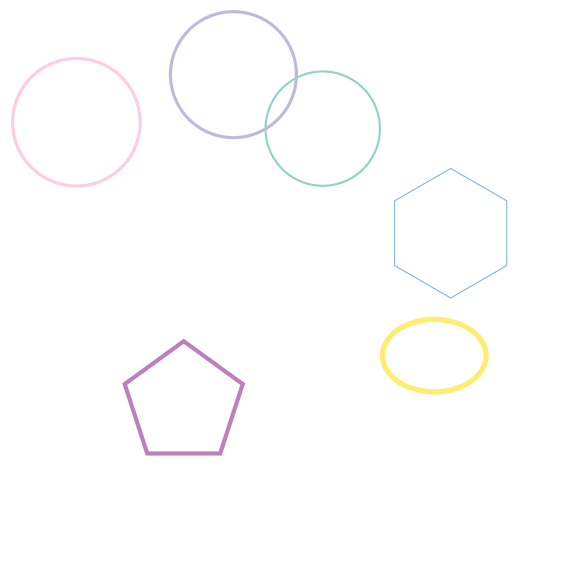[{"shape": "circle", "thickness": 1, "radius": 0.5, "center": [0.559, 0.776]}, {"shape": "circle", "thickness": 1.5, "radius": 0.55, "center": [0.404, 0.87]}, {"shape": "hexagon", "thickness": 0.5, "radius": 0.56, "center": [0.78, 0.595]}, {"shape": "circle", "thickness": 1.5, "radius": 0.55, "center": [0.132, 0.787]}, {"shape": "pentagon", "thickness": 2, "radius": 0.54, "center": [0.318, 0.301]}, {"shape": "oval", "thickness": 2.5, "radius": 0.45, "center": [0.752, 0.383]}]